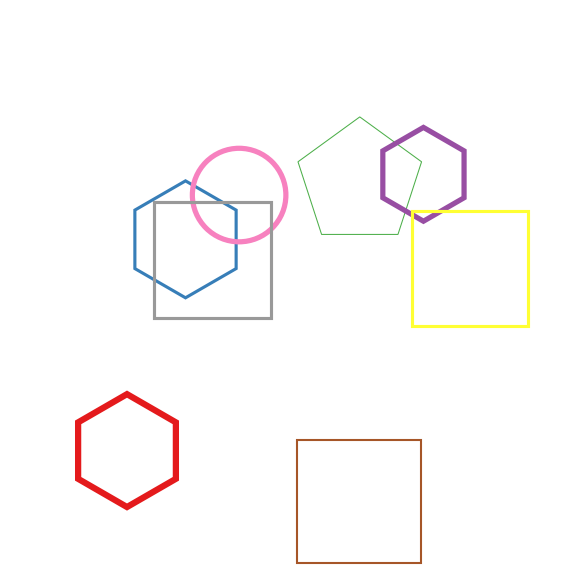[{"shape": "hexagon", "thickness": 3, "radius": 0.49, "center": [0.22, 0.219]}, {"shape": "hexagon", "thickness": 1.5, "radius": 0.51, "center": [0.321, 0.585]}, {"shape": "pentagon", "thickness": 0.5, "radius": 0.56, "center": [0.623, 0.684]}, {"shape": "hexagon", "thickness": 2.5, "radius": 0.41, "center": [0.733, 0.697]}, {"shape": "square", "thickness": 1.5, "radius": 0.5, "center": [0.814, 0.534]}, {"shape": "square", "thickness": 1, "radius": 0.54, "center": [0.622, 0.131]}, {"shape": "circle", "thickness": 2.5, "radius": 0.4, "center": [0.414, 0.661]}, {"shape": "square", "thickness": 1.5, "radius": 0.5, "center": [0.368, 0.549]}]